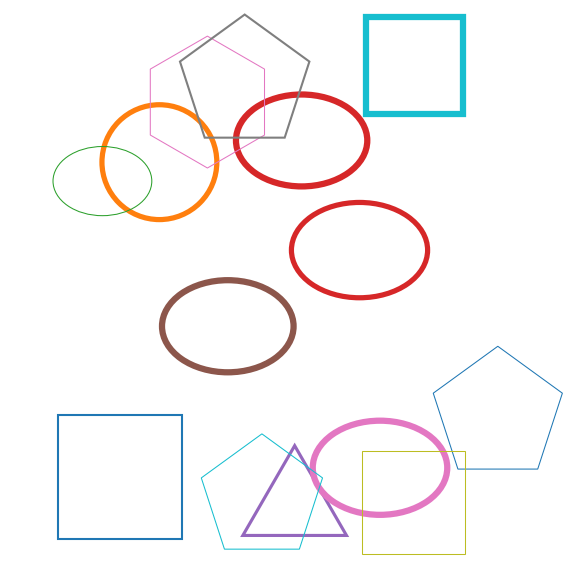[{"shape": "square", "thickness": 1, "radius": 0.54, "center": [0.208, 0.173]}, {"shape": "pentagon", "thickness": 0.5, "radius": 0.59, "center": [0.862, 0.282]}, {"shape": "circle", "thickness": 2.5, "radius": 0.5, "center": [0.276, 0.718]}, {"shape": "oval", "thickness": 0.5, "radius": 0.43, "center": [0.177, 0.686]}, {"shape": "oval", "thickness": 3, "radius": 0.57, "center": [0.522, 0.756]}, {"shape": "oval", "thickness": 2.5, "radius": 0.59, "center": [0.623, 0.566]}, {"shape": "triangle", "thickness": 1.5, "radius": 0.52, "center": [0.51, 0.124]}, {"shape": "oval", "thickness": 3, "radius": 0.57, "center": [0.394, 0.434]}, {"shape": "hexagon", "thickness": 0.5, "radius": 0.57, "center": [0.359, 0.822]}, {"shape": "oval", "thickness": 3, "radius": 0.58, "center": [0.658, 0.189]}, {"shape": "pentagon", "thickness": 1, "radius": 0.59, "center": [0.424, 0.856]}, {"shape": "square", "thickness": 0.5, "radius": 0.45, "center": [0.716, 0.129]}, {"shape": "pentagon", "thickness": 0.5, "radius": 0.55, "center": [0.454, 0.137]}, {"shape": "square", "thickness": 3, "radius": 0.42, "center": [0.717, 0.885]}]